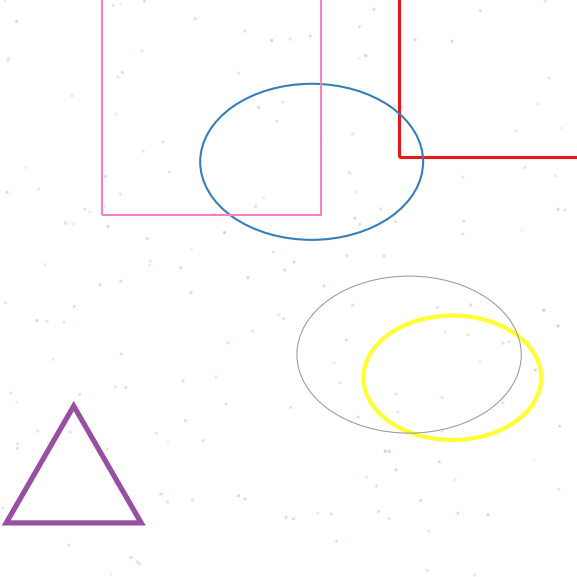[{"shape": "square", "thickness": 1.5, "radius": 0.85, "center": [0.86, 0.896]}, {"shape": "oval", "thickness": 1, "radius": 0.97, "center": [0.54, 0.719]}, {"shape": "triangle", "thickness": 2.5, "radius": 0.67, "center": [0.128, 0.161]}, {"shape": "oval", "thickness": 2, "radius": 0.77, "center": [0.783, 0.345]}, {"shape": "square", "thickness": 1, "radius": 0.95, "center": [0.366, 0.816]}, {"shape": "oval", "thickness": 0.5, "radius": 0.97, "center": [0.708, 0.385]}]